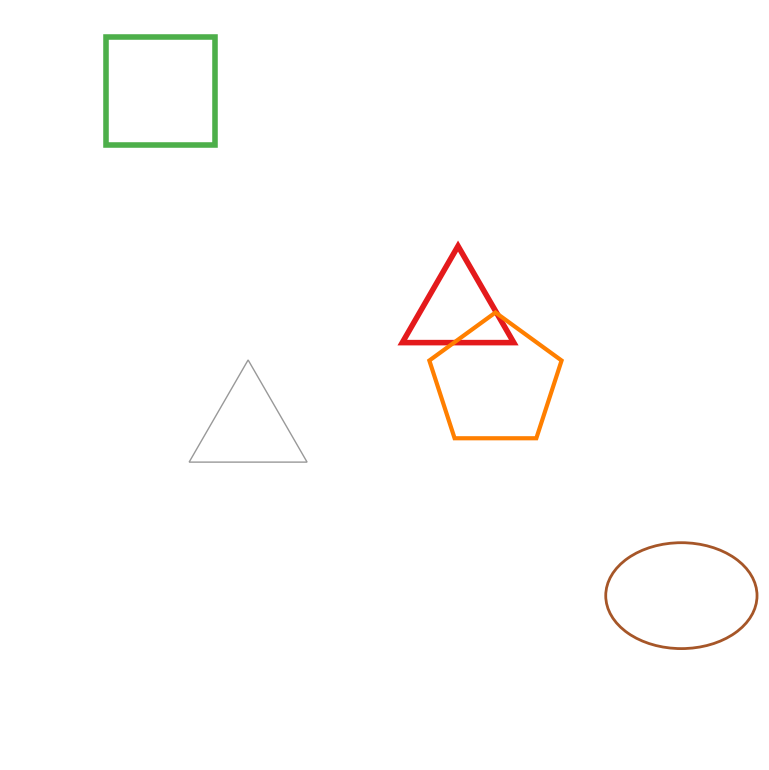[{"shape": "triangle", "thickness": 2, "radius": 0.42, "center": [0.595, 0.597]}, {"shape": "square", "thickness": 2, "radius": 0.35, "center": [0.209, 0.882]}, {"shape": "pentagon", "thickness": 1.5, "radius": 0.45, "center": [0.643, 0.504]}, {"shape": "oval", "thickness": 1, "radius": 0.49, "center": [0.885, 0.226]}, {"shape": "triangle", "thickness": 0.5, "radius": 0.44, "center": [0.322, 0.444]}]